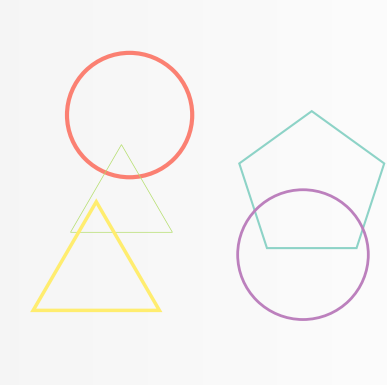[{"shape": "pentagon", "thickness": 1.5, "radius": 0.98, "center": [0.805, 0.515]}, {"shape": "circle", "thickness": 3, "radius": 0.81, "center": [0.334, 0.701]}, {"shape": "triangle", "thickness": 0.5, "radius": 0.76, "center": [0.313, 0.473]}, {"shape": "circle", "thickness": 2, "radius": 0.84, "center": [0.782, 0.339]}, {"shape": "triangle", "thickness": 2.5, "radius": 0.94, "center": [0.248, 0.288]}]